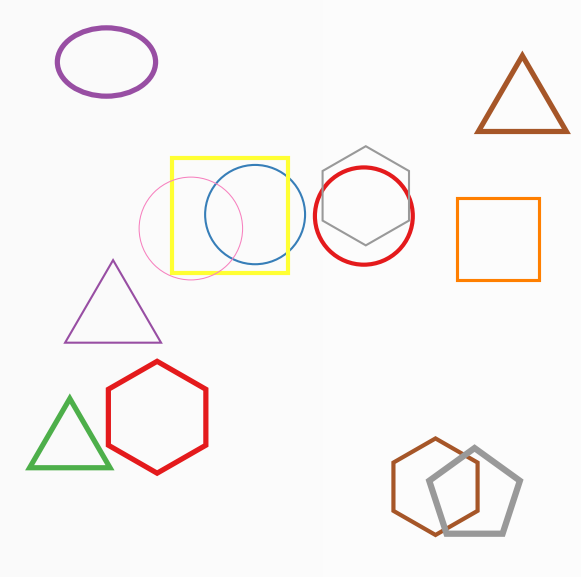[{"shape": "hexagon", "thickness": 2.5, "radius": 0.48, "center": [0.27, 0.277]}, {"shape": "circle", "thickness": 2, "radius": 0.42, "center": [0.626, 0.625]}, {"shape": "circle", "thickness": 1, "radius": 0.43, "center": [0.439, 0.628]}, {"shape": "triangle", "thickness": 2.5, "radius": 0.4, "center": [0.12, 0.229]}, {"shape": "oval", "thickness": 2.5, "radius": 0.42, "center": [0.183, 0.892]}, {"shape": "triangle", "thickness": 1, "radius": 0.48, "center": [0.195, 0.453]}, {"shape": "square", "thickness": 1.5, "radius": 0.35, "center": [0.856, 0.585]}, {"shape": "square", "thickness": 2, "radius": 0.5, "center": [0.396, 0.625]}, {"shape": "triangle", "thickness": 2.5, "radius": 0.44, "center": [0.899, 0.815]}, {"shape": "hexagon", "thickness": 2, "radius": 0.42, "center": [0.749, 0.156]}, {"shape": "circle", "thickness": 0.5, "radius": 0.45, "center": [0.328, 0.603]}, {"shape": "hexagon", "thickness": 1, "radius": 0.43, "center": [0.629, 0.66]}, {"shape": "pentagon", "thickness": 3, "radius": 0.41, "center": [0.816, 0.141]}]